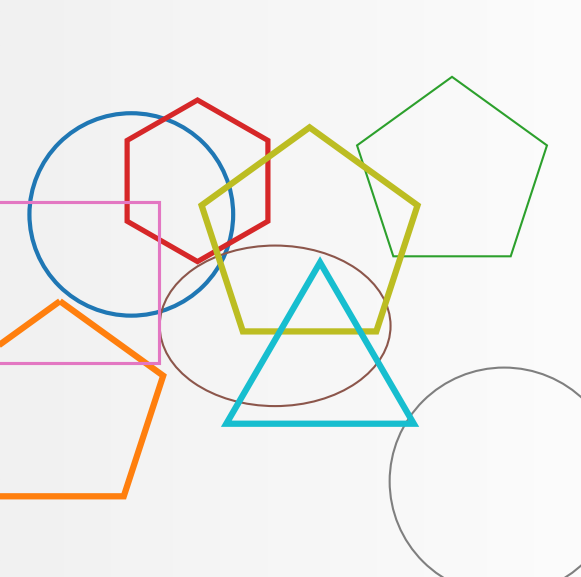[{"shape": "circle", "thickness": 2, "radius": 0.88, "center": [0.226, 0.628]}, {"shape": "pentagon", "thickness": 3, "radius": 0.93, "center": [0.103, 0.291]}, {"shape": "pentagon", "thickness": 1, "radius": 0.86, "center": [0.778, 0.694]}, {"shape": "hexagon", "thickness": 2.5, "radius": 0.7, "center": [0.34, 0.686]}, {"shape": "oval", "thickness": 1, "radius": 0.99, "center": [0.473, 0.435]}, {"shape": "square", "thickness": 1.5, "radius": 0.7, "center": [0.135, 0.51]}, {"shape": "circle", "thickness": 1, "radius": 0.98, "center": [0.867, 0.166]}, {"shape": "pentagon", "thickness": 3, "radius": 0.98, "center": [0.533, 0.583]}, {"shape": "triangle", "thickness": 3, "radius": 0.93, "center": [0.551, 0.359]}]